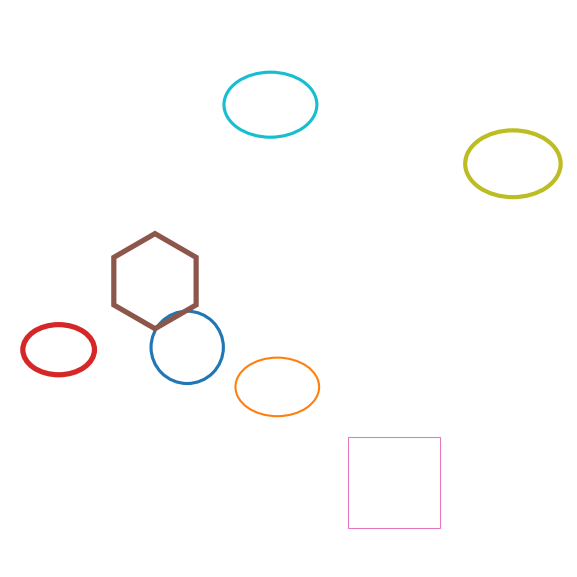[{"shape": "circle", "thickness": 1.5, "radius": 0.31, "center": [0.324, 0.398]}, {"shape": "oval", "thickness": 1, "radius": 0.36, "center": [0.48, 0.329]}, {"shape": "oval", "thickness": 2.5, "radius": 0.31, "center": [0.102, 0.394]}, {"shape": "hexagon", "thickness": 2.5, "radius": 0.41, "center": [0.268, 0.512]}, {"shape": "square", "thickness": 0.5, "radius": 0.4, "center": [0.682, 0.164]}, {"shape": "oval", "thickness": 2, "radius": 0.41, "center": [0.888, 0.716]}, {"shape": "oval", "thickness": 1.5, "radius": 0.4, "center": [0.468, 0.818]}]